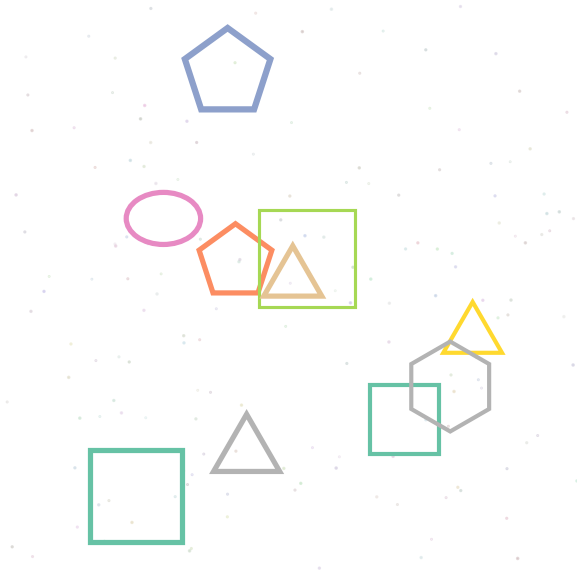[{"shape": "square", "thickness": 2.5, "radius": 0.4, "center": [0.235, 0.14]}, {"shape": "square", "thickness": 2, "radius": 0.3, "center": [0.7, 0.273]}, {"shape": "pentagon", "thickness": 2.5, "radius": 0.33, "center": [0.408, 0.545]}, {"shape": "pentagon", "thickness": 3, "radius": 0.39, "center": [0.394, 0.873]}, {"shape": "oval", "thickness": 2.5, "radius": 0.32, "center": [0.283, 0.621]}, {"shape": "square", "thickness": 1.5, "radius": 0.42, "center": [0.532, 0.551]}, {"shape": "triangle", "thickness": 2, "radius": 0.29, "center": [0.818, 0.418]}, {"shape": "triangle", "thickness": 2.5, "radius": 0.29, "center": [0.507, 0.515]}, {"shape": "triangle", "thickness": 2.5, "radius": 0.33, "center": [0.427, 0.216]}, {"shape": "hexagon", "thickness": 2, "radius": 0.39, "center": [0.78, 0.33]}]